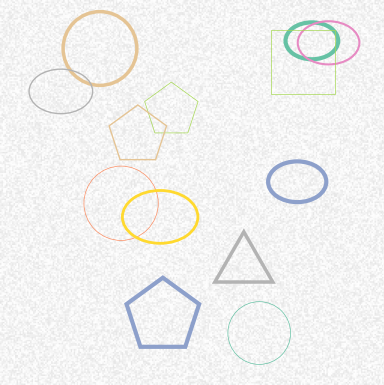[{"shape": "oval", "thickness": 3, "radius": 0.34, "center": [0.81, 0.894]}, {"shape": "circle", "thickness": 0.5, "radius": 0.41, "center": [0.673, 0.135]}, {"shape": "circle", "thickness": 0.5, "radius": 0.48, "center": [0.315, 0.472]}, {"shape": "oval", "thickness": 3, "radius": 0.38, "center": [0.772, 0.528]}, {"shape": "pentagon", "thickness": 3, "radius": 0.5, "center": [0.423, 0.179]}, {"shape": "oval", "thickness": 1.5, "radius": 0.4, "center": [0.853, 0.889]}, {"shape": "square", "thickness": 0.5, "radius": 0.42, "center": [0.787, 0.839]}, {"shape": "pentagon", "thickness": 0.5, "radius": 0.36, "center": [0.445, 0.714]}, {"shape": "oval", "thickness": 2, "radius": 0.49, "center": [0.416, 0.437]}, {"shape": "pentagon", "thickness": 1, "radius": 0.39, "center": [0.358, 0.649]}, {"shape": "circle", "thickness": 2.5, "radius": 0.48, "center": [0.26, 0.874]}, {"shape": "oval", "thickness": 1, "radius": 0.41, "center": [0.158, 0.763]}, {"shape": "triangle", "thickness": 2.5, "radius": 0.43, "center": [0.633, 0.311]}]